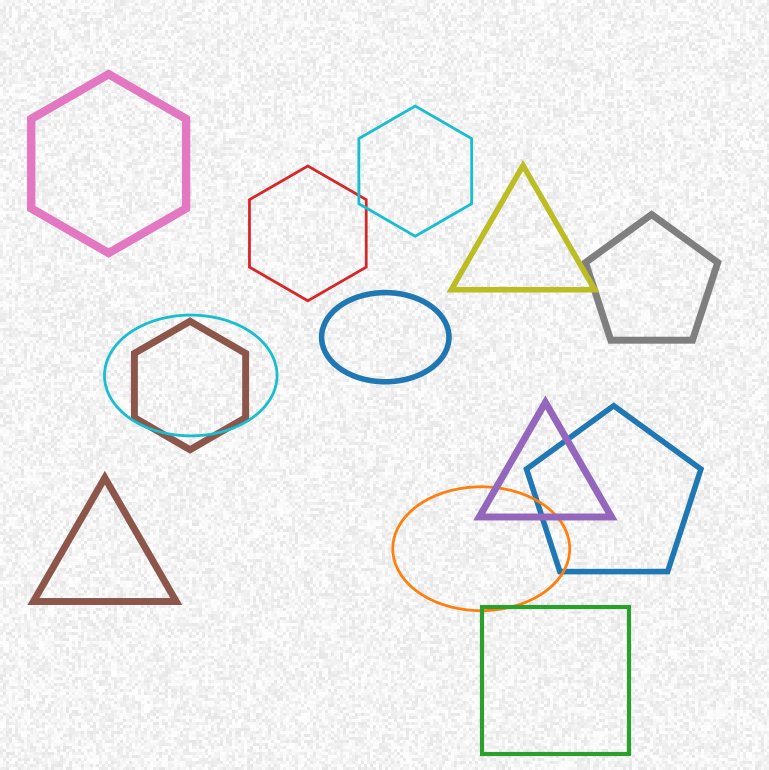[{"shape": "oval", "thickness": 2, "radius": 0.41, "center": [0.5, 0.562]}, {"shape": "pentagon", "thickness": 2, "radius": 0.6, "center": [0.797, 0.354]}, {"shape": "oval", "thickness": 1, "radius": 0.57, "center": [0.625, 0.287]}, {"shape": "square", "thickness": 1.5, "radius": 0.48, "center": [0.722, 0.117]}, {"shape": "hexagon", "thickness": 1, "radius": 0.44, "center": [0.4, 0.697]}, {"shape": "triangle", "thickness": 2.5, "radius": 0.5, "center": [0.708, 0.378]}, {"shape": "triangle", "thickness": 2.5, "radius": 0.54, "center": [0.136, 0.272]}, {"shape": "hexagon", "thickness": 2.5, "radius": 0.42, "center": [0.247, 0.499]}, {"shape": "hexagon", "thickness": 3, "radius": 0.58, "center": [0.141, 0.788]}, {"shape": "pentagon", "thickness": 2.5, "radius": 0.45, "center": [0.846, 0.631]}, {"shape": "triangle", "thickness": 2, "radius": 0.54, "center": [0.679, 0.678]}, {"shape": "hexagon", "thickness": 1, "radius": 0.42, "center": [0.539, 0.778]}, {"shape": "oval", "thickness": 1, "radius": 0.56, "center": [0.248, 0.512]}]